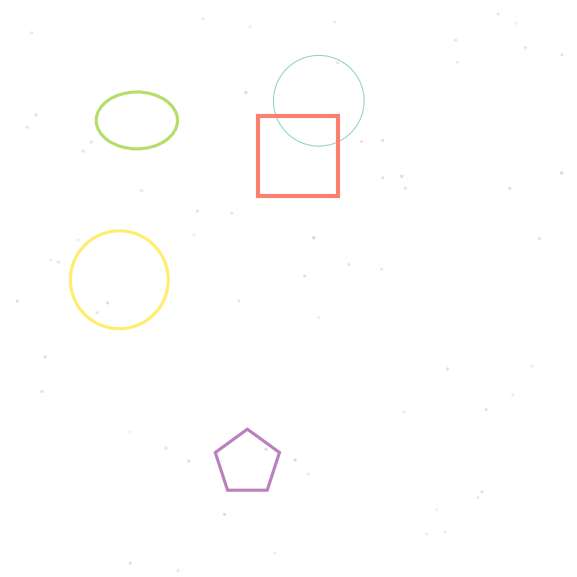[{"shape": "circle", "thickness": 0.5, "radius": 0.39, "center": [0.552, 0.825]}, {"shape": "square", "thickness": 2, "radius": 0.35, "center": [0.516, 0.729]}, {"shape": "oval", "thickness": 1.5, "radius": 0.35, "center": [0.237, 0.791]}, {"shape": "pentagon", "thickness": 1.5, "radius": 0.29, "center": [0.428, 0.198]}, {"shape": "circle", "thickness": 1.5, "radius": 0.42, "center": [0.207, 0.515]}]